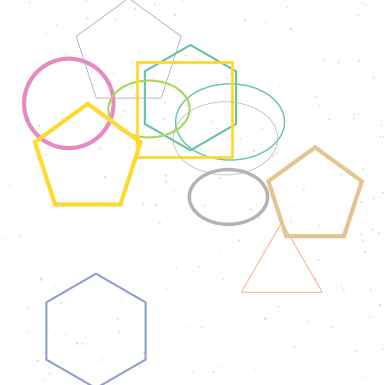[{"shape": "oval", "thickness": 1, "radius": 0.71, "center": [0.598, 0.683]}, {"shape": "hexagon", "thickness": 1.5, "radius": 0.68, "center": [0.495, 0.746]}, {"shape": "triangle", "thickness": 0.5, "radius": 0.61, "center": [0.732, 0.302]}, {"shape": "pentagon", "thickness": 0.5, "radius": 0.72, "center": [0.334, 0.861]}, {"shape": "hexagon", "thickness": 1.5, "radius": 0.74, "center": [0.249, 0.14]}, {"shape": "circle", "thickness": 3, "radius": 0.58, "center": [0.179, 0.731]}, {"shape": "oval", "thickness": 1.5, "radius": 0.53, "center": [0.387, 0.717]}, {"shape": "pentagon", "thickness": 3, "radius": 0.72, "center": [0.228, 0.586]}, {"shape": "square", "thickness": 2, "radius": 0.62, "center": [0.479, 0.715]}, {"shape": "pentagon", "thickness": 3, "radius": 0.64, "center": [0.818, 0.49]}, {"shape": "oval", "thickness": 0.5, "radius": 0.68, "center": [0.585, 0.641]}, {"shape": "oval", "thickness": 2.5, "radius": 0.51, "center": [0.593, 0.488]}]